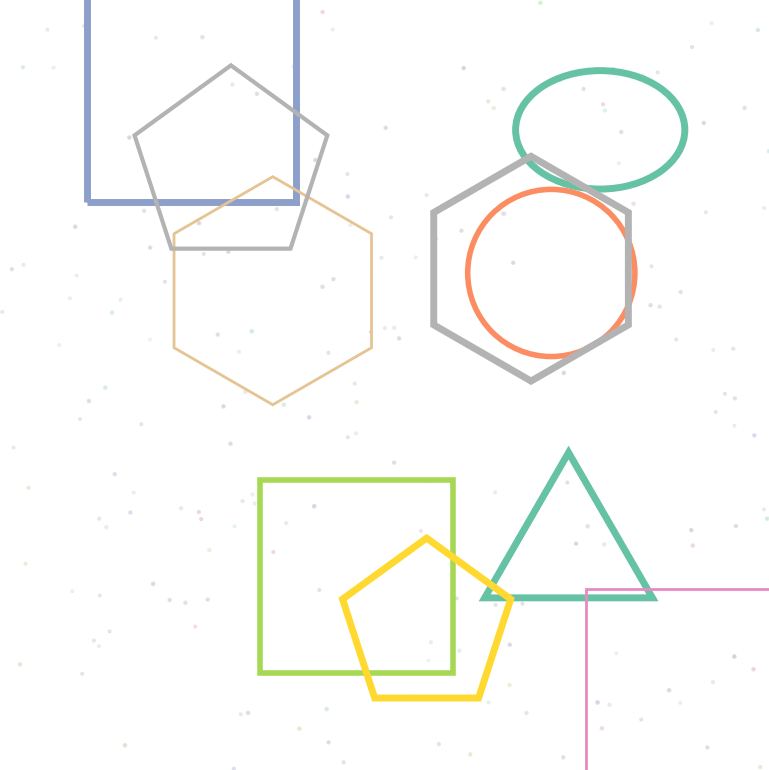[{"shape": "oval", "thickness": 2.5, "radius": 0.55, "center": [0.78, 0.831]}, {"shape": "triangle", "thickness": 2.5, "radius": 0.63, "center": [0.738, 0.286]}, {"shape": "circle", "thickness": 2, "radius": 0.54, "center": [0.716, 0.646]}, {"shape": "square", "thickness": 2.5, "radius": 0.68, "center": [0.249, 0.873]}, {"shape": "square", "thickness": 1, "radius": 0.67, "center": [0.895, 0.101]}, {"shape": "square", "thickness": 2, "radius": 0.63, "center": [0.463, 0.251]}, {"shape": "pentagon", "thickness": 2.5, "radius": 0.57, "center": [0.554, 0.186]}, {"shape": "hexagon", "thickness": 1, "radius": 0.74, "center": [0.354, 0.622]}, {"shape": "hexagon", "thickness": 2.5, "radius": 0.73, "center": [0.69, 0.651]}, {"shape": "pentagon", "thickness": 1.5, "radius": 0.66, "center": [0.3, 0.784]}]